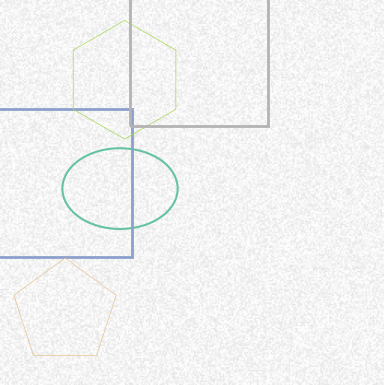[{"shape": "oval", "thickness": 1.5, "radius": 0.75, "center": [0.312, 0.51]}, {"shape": "square", "thickness": 2, "radius": 0.96, "center": [0.151, 0.524]}, {"shape": "hexagon", "thickness": 0.5, "radius": 0.77, "center": [0.323, 0.793]}, {"shape": "pentagon", "thickness": 0.5, "radius": 0.7, "center": [0.169, 0.19]}, {"shape": "square", "thickness": 2, "radius": 0.9, "center": [0.518, 0.852]}]